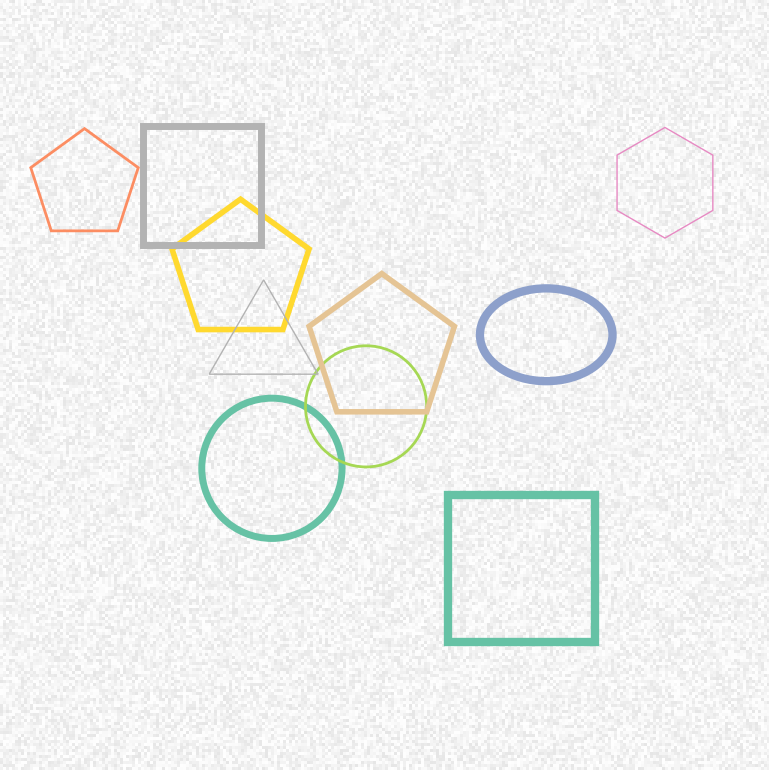[{"shape": "circle", "thickness": 2.5, "radius": 0.46, "center": [0.353, 0.392]}, {"shape": "square", "thickness": 3, "radius": 0.48, "center": [0.678, 0.261]}, {"shape": "pentagon", "thickness": 1, "radius": 0.37, "center": [0.11, 0.76]}, {"shape": "oval", "thickness": 3, "radius": 0.43, "center": [0.709, 0.565]}, {"shape": "hexagon", "thickness": 0.5, "radius": 0.36, "center": [0.864, 0.763]}, {"shape": "circle", "thickness": 1, "radius": 0.39, "center": [0.475, 0.472]}, {"shape": "pentagon", "thickness": 2, "radius": 0.47, "center": [0.312, 0.648]}, {"shape": "pentagon", "thickness": 2, "radius": 0.5, "center": [0.496, 0.545]}, {"shape": "square", "thickness": 2.5, "radius": 0.38, "center": [0.262, 0.759]}, {"shape": "triangle", "thickness": 0.5, "radius": 0.41, "center": [0.342, 0.555]}]